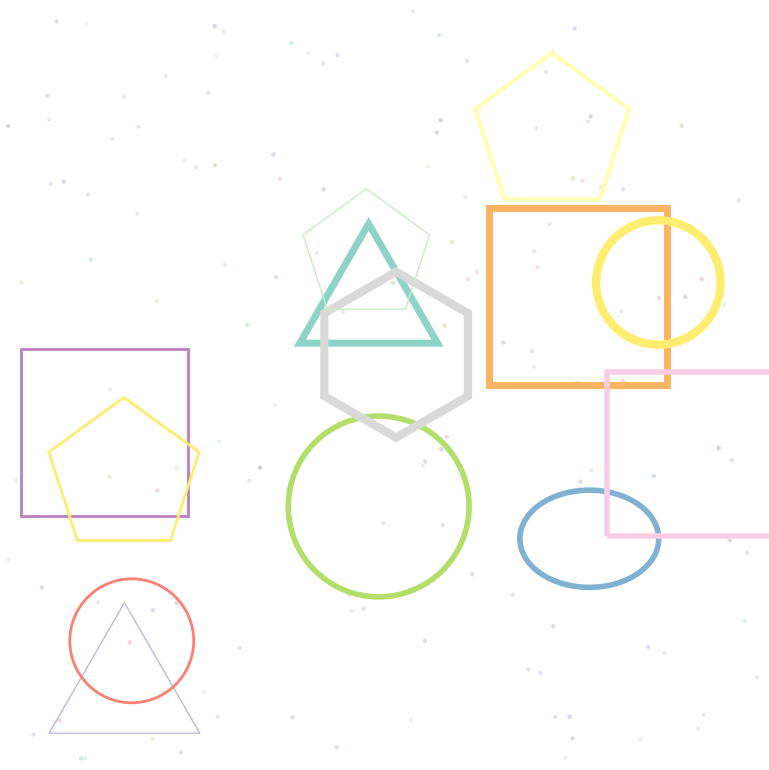[{"shape": "triangle", "thickness": 2.5, "radius": 0.52, "center": [0.479, 0.606]}, {"shape": "pentagon", "thickness": 1.5, "radius": 0.53, "center": [0.717, 0.826]}, {"shape": "triangle", "thickness": 0.5, "radius": 0.56, "center": [0.162, 0.104]}, {"shape": "circle", "thickness": 1, "radius": 0.4, "center": [0.171, 0.168]}, {"shape": "oval", "thickness": 2, "radius": 0.45, "center": [0.765, 0.3]}, {"shape": "square", "thickness": 2.5, "radius": 0.58, "center": [0.75, 0.615]}, {"shape": "circle", "thickness": 2, "radius": 0.59, "center": [0.492, 0.342]}, {"shape": "square", "thickness": 2, "radius": 0.53, "center": [0.895, 0.41]}, {"shape": "hexagon", "thickness": 3, "radius": 0.54, "center": [0.514, 0.539]}, {"shape": "square", "thickness": 1, "radius": 0.54, "center": [0.136, 0.439]}, {"shape": "pentagon", "thickness": 0.5, "radius": 0.43, "center": [0.476, 0.668]}, {"shape": "pentagon", "thickness": 1, "radius": 0.51, "center": [0.161, 0.381]}, {"shape": "circle", "thickness": 3, "radius": 0.4, "center": [0.855, 0.633]}]